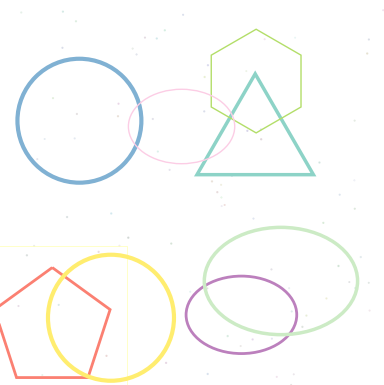[{"shape": "triangle", "thickness": 2.5, "radius": 0.87, "center": [0.663, 0.634]}, {"shape": "square", "thickness": 0.5, "radius": 0.98, "center": [0.134, 0.165]}, {"shape": "pentagon", "thickness": 2, "radius": 0.79, "center": [0.136, 0.147]}, {"shape": "circle", "thickness": 3, "radius": 0.8, "center": [0.206, 0.686]}, {"shape": "hexagon", "thickness": 1, "radius": 0.67, "center": [0.665, 0.789]}, {"shape": "oval", "thickness": 1, "radius": 0.69, "center": [0.472, 0.671]}, {"shape": "oval", "thickness": 2, "radius": 0.72, "center": [0.627, 0.182]}, {"shape": "oval", "thickness": 2.5, "radius": 1.0, "center": [0.73, 0.27]}, {"shape": "circle", "thickness": 3, "radius": 0.82, "center": [0.288, 0.175]}]